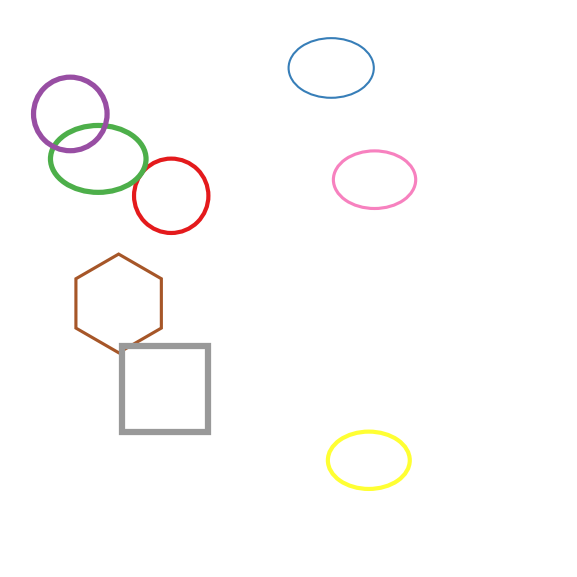[{"shape": "circle", "thickness": 2, "radius": 0.32, "center": [0.296, 0.66]}, {"shape": "oval", "thickness": 1, "radius": 0.37, "center": [0.573, 0.881]}, {"shape": "oval", "thickness": 2.5, "radius": 0.41, "center": [0.17, 0.724]}, {"shape": "circle", "thickness": 2.5, "radius": 0.32, "center": [0.122, 0.802]}, {"shape": "oval", "thickness": 2, "radius": 0.35, "center": [0.639, 0.202]}, {"shape": "hexagon", "thickness": 1.5, "radius": 0.43, "center": [0.205, 0.474]}, {"shape": "oval", "thickness": 1.5, "radius": 0.36, "center": [0.649, 0.688]}, {"shape": "square", "thickness": 3, "radius": 0.37, "center": [0.286, 0.325]}]